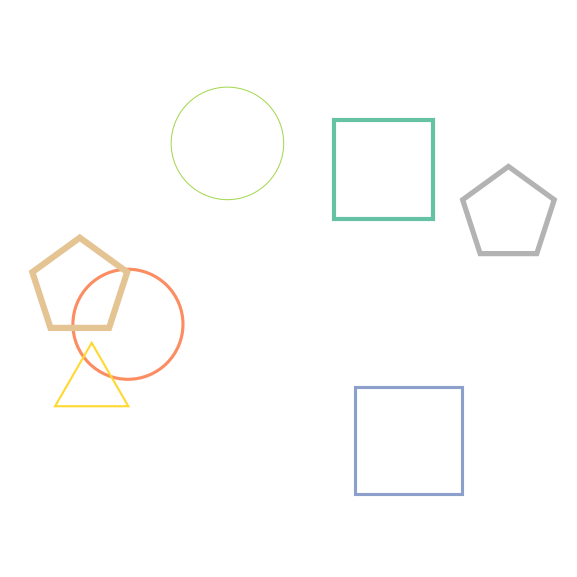[{"shape": "square", "thickness": 2, "radius": 0.43, "center": [0.664, 0.705]}, {"shape": "circle", "thickness": 1.5, "radius": 0.48, "center": [0.222, 0.438]}, {"shape": "square", "thickness": 1.5, "radius": 0.46, "center": [0.707, 0.236]}, {"shape": "circle", "thickness": 0.5, "radius": 0.49, "center": [0.394, 0.751]}, {"shape": "triangle", "thickness": 1, "radius": 0.37, "center": [0.159, 0.332]}, {"shape": "pentagon", "thickness": 3, "radius": 0.43, "center": [0.138, 0.501]}, {"shape": "pentagon", "thickness": 2.5, "radius": 0.42, "center": [0.88, 0.627]}]